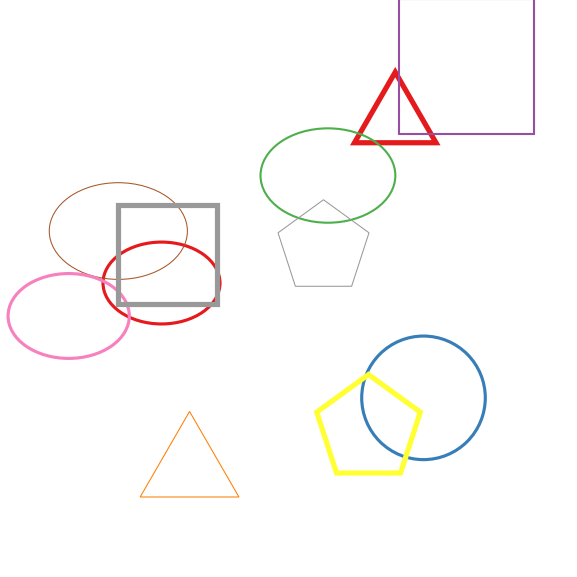[{"shape": "triangle", "thickness": 2.5, "radius": 0.41, "center": [0.684, 0.793]}, {"shape": "oval", "thickness": 1.5, "radius": 0.51, "center": [0.28, 0.509]}, {"shape": "circle", "thickness": 1.5, "radius": 0.53, "center": [0.733, 0.31]}, {"shape": "oval", "thickness": 1, "radius": 0.58, "center": [0.568, 0.695]}, {"shape": "square", "thickness": 1, "radius": 0.58, "center": [0.808, 0.884]}, {"shape": "triangle", "thickness": 0.5, "radius": 0.49, "center": [0.328, 0.188]}, {"shape": "pentagon", "thickness": 2.5, "radius": 0.47, "center": [0.638, 0.256]}, {"shape": "oval", "thickness": 0.5, "radius": 0.6, "center": [0.205, 0.599]}, {"shape": "oval", "thickness": 1.5, "radius": 0.52, "center": [0.119, 0.452]}, {"shape": "pentagon", "thickness": 0.5, "radius": 0.41, "center": [0.56, 0.57]}, {"shape": "square", "thickness": 2.5, "radius": 0.43, "center": [0.29, 0.559]}]